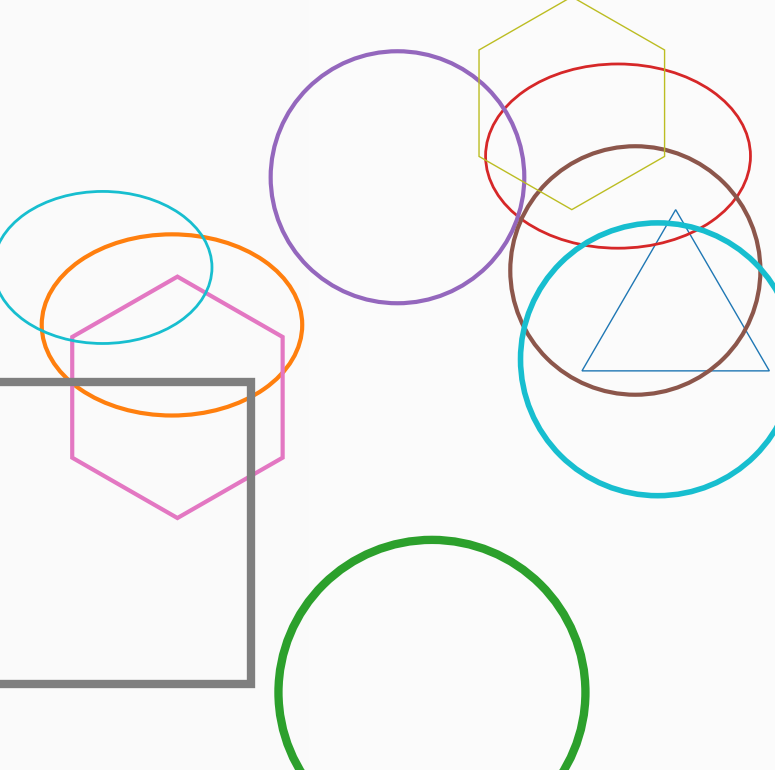[{"shape": "triangle", "thickness": 0.5, "radius": 0.7, "center": [0.872, 0.588]}, {"shape": "oval", "thickness": 1.5, "radius": 0.84, "center": [0.222, 0.578]}, {"shape": "circle", "thickness": 3, "radius": 0.99, "center": [0.557, 0.101]}, {"shape": "oval", "thickness": 1, "radius": 0.85, "center": [0.797, 0.797]}, {"shape": "circle", "thickness": 1.5, "radius": 0.82, "center": [0.513, 0.77]}, {"shape": "circle", "thickness": 1.5, "radius": 0.81, "center": [0.82, 0.649]}, {"shape": "hexagon", "thickness": 1.5, "radius": 0.78, "center": [0.229, 0.484]}, {"shape": "square", "thickness": 3, "radius": 0.98, "center": [0.128, 0.308]}, {"shape": "hexagon", "thickness": 0.5, "radius": 0.69, "center": [0.738, 0.866]}, {"shape": "oval", "thickness": 1, "radius": 0.71, "center": [0.132, 0.653]}, {"shape": "circle", "thickness": 2, "radius": 0.89, "center": [0.849, 0.533]}]